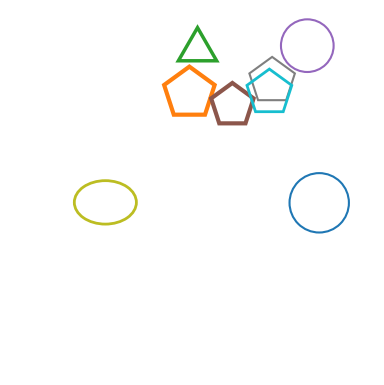[{"shape": "circle", "thickness": 1.5, "radius": 0.39, "center": [0.829, 0.473]}, {"shape": "pentagon", "thickness": 3, "radius": 0.34, "center": [0.492, 0.758]}, {"shape": "triangle", "thickness": 2.5, "radius": 0.29, "center": [0.513, 0.871]}, {"shape": "circle", "thickness": 1.5, "radius": 0.34, "center": [0.798, 0.881]}, {"shape": "pentagon", "thickness": 3, "radius": 0.29, "center": [0.604, 0.727]}, {"shape": "pentagon", "thickness": 1.5, "radius": 0.31, "center": [0.707, 0.79]}, {"shape": "oval", "thickness": 2, "radius": 0.4, "center": [0.274, 0.474]}, {"shape": "pentagon", "thickness": 2, "radius": 0.31, "center": [0.7, 0.759]}]